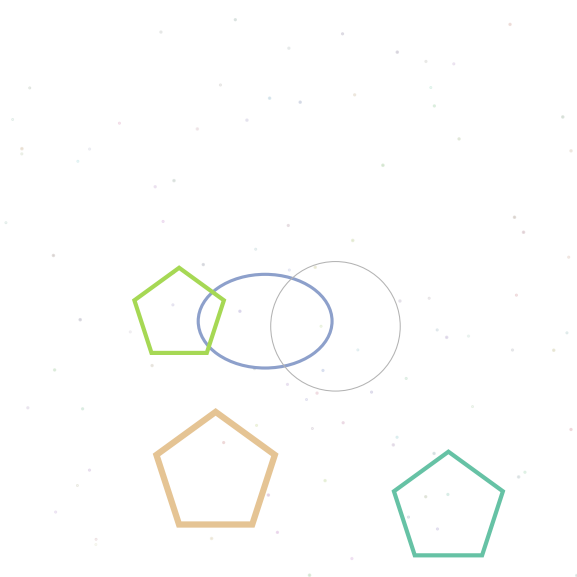[{"shape": "pentagon", "thickness": 2, "radius": 0.5, "center": [0.776, 0.118]}, {"shape": "oval", "thickness": 1.5, "radius": 0.58, "center": [0.459, 0.443]}, {"shape": "pentagon", "thickness": 2, "radius": 0.41, "center": [0.31, 0.454]}, {"shape": "pentagon", "thickness": 3, "radius": 0.54, "center": [0.373, 0.178]}, {"shape": "circle", "thickness": 0.5, "radius": 0.56, "center": [0.581, 0.434]}]